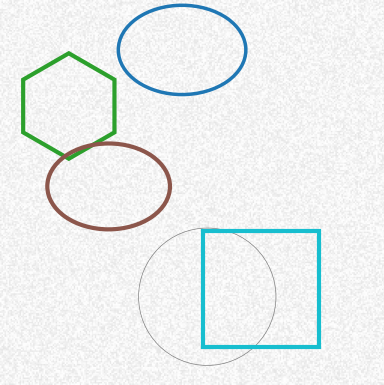[{"shape": "oval", "thickness": 2.5, "radius": 0.83, "center": [0.473, 0.87]}, {"shape": "hexagon", "thickness": 3, "radius": 0.68, "center": [0.179, 0.725]}, {"shape": "oval", "thickness": 3, "radius": 0.8, "center": [0.282, 0.516]}, {"shape": "circle", "thickness": 0.5, "radius": 0.89, "center": [0.538, 0.229]}, {"shape": "square", "thickness": 3, "radius": 0.75, "center": [0.679, 0.249]}]